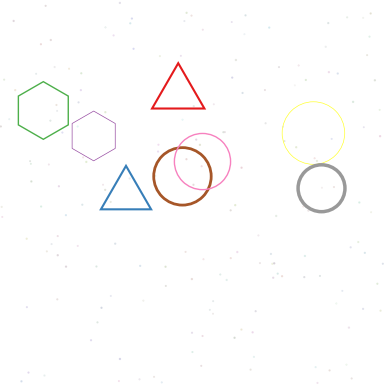[{"shape": "triangle", "thickness": 1.5, "radius": 0.39, "center": [0.463, 0.757]}, {"shape": "triangle", "thickness": 1.5, "radius": 0.38, "center": [0.327, 0.494]}, {"shape": "hexagon", "thickness": 1, "radius": 0.37, "center": [0.113, 0.713]}, {"shape": "hexagon", "thickness": 0.5, "radius": 0.32, "center": [0.243, 0.647]}, {"shape": "circle", "thickness": 0.5, "radius": 0.41, "center": [0.814, 0.654]}, {"shape": "circle", "thickness": 2, "radius": 0.37, "center": [0.474, 0.542]}, {"shape": "circle", "thickness": 1, "radius": 0.36, "center": [0.526, 0.58]}, {"shape": "circle", "thickness": 2.5, "radius": 0.3, "center": [0.835, 0.511]}]